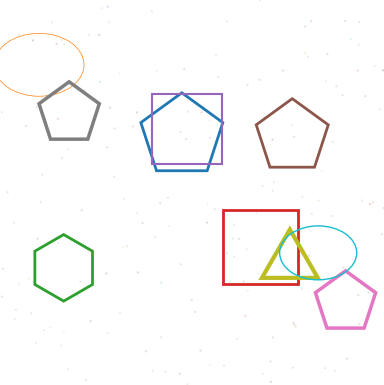[{"shape": "pentagon", "thickness": 2, "radius": 0.56, "center": [0.472, 0.647]}, {"shape": "oval", "thickness": 0.5, "radius": 0.58, "center": [0.101, 0.832]}, {"shape": "hexagon", "thickness": 2, "radius": 0.43, "center": [0.165, 0.304]}, {"shape": "square", "thickness": 2, "radius": 0.48, "center": [0.677, 0.359]}, {"shape": "square", "thickness": 1.5, "radius": 0.45, "center": [0.485, 0.664]}, {"shape": "pentagon", "thickness": 2, "radius": 0.49, "center": [0.759, 0.645]}, {"shape": "pentagon", "thickness": 2.5, "radius": 0.41, "center": [0.897, 0.214]}, {"shape": "pentagon", "thickness": 2.5, "radius": 0.41, "center": [0.18, 0.705]}, {"shape": "triangle", "thickness": 3, "radius": 0.42, "center": [0.753, 0.32]}, {"shape": "oval", "thickness": 1, "radius": 0.5, "center": [0.826, 0.343]}]